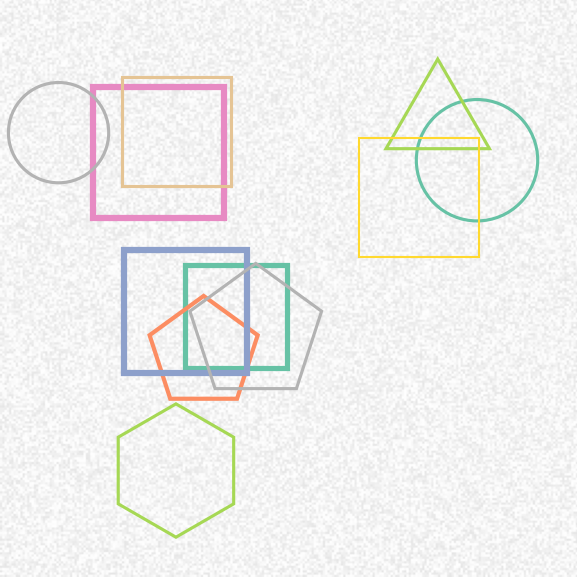[{"shape": "square", "thickness": 2.5, "radius": 0.44, "center": [0.409, 0.451]}, {"shape": "circle", "thickness": 1.5, "radius": 0.53, "center": [0.826, 0.722]}, {"shape": "pentagon", "thickness": 2, "radius": 0.49, "center": [0.353, 0.388]}, {"shape": "square", "thickness": 3, "radius": 0.53, "center": [0.321, 0.459]}, {"shape": "square", "thickness": 3, "radius": 0.57, "center": [0.274, 0.736]}, {"shape": "hexagon", "thickness": 1.5, "radius": 0.58, "center": [0.305, 0.184]}, {"shape": "triangle", "thickness": 1.5, "radius": 0.52, "center": [0.758, 0.793]}, {"shape": "square", "thickness": 1, "radius": 0.52, "center": [0.726, 0.657]}, {"shape": "square", "thickness": 1.5, "radius": 0.47, "center": [0.306, 0.772]}, {"shape": "pentagon", "thickness": 1.5, "radius": 0.6, "center": [0.443, 0.423]}, {"shape": "circle", "thickness": 1.5, "radius": 0.43, "center": [0.101, 0.769]}]